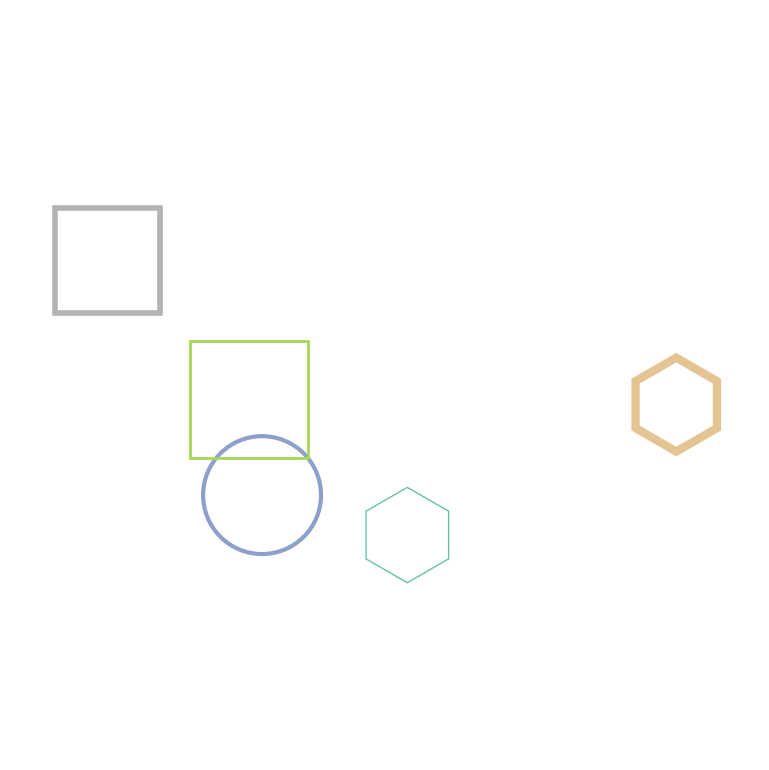[{"shape": "hexagon", "thickness": 0.5, "radius": 0.31, "center": [0.529, 0.305]}, {"shape": "circle", "thickness": 1.5, "radius": 0.38, "center": [0.34, 0.357]}, {"shape": "square", "thickness": 1, "radius": 0.38, "center": [0.323, 0.481]}, {"shape": "hexagon", "thickness": 3, "radius": 0.31, "center": [0.878, 0.475]}, {"shape": "square", "thickness": 2, "radius": 0.34, "center": [0.14, 0.662]}]